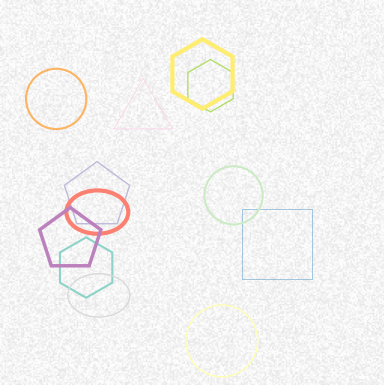[{"shape": "hexagon", "thickness": 1.5, "radius": 0.39, "center": [0.224, 0.305]}, {"shape": "circle", "thickness": 1, "radius": 0.47, "center": [0.576, 0.115]}, {"shape": "pentagon", "thickness": 1, "radius": 0.45, "center": [0.252, 0.491]}, {"shape": "oval", "thickness": 3, "radius": 0.4, "center": [0.253, 0.449]}, {"shape": "square", "thickness": 0.5, "radius": 0.46, "center": [0.72, 0.367]}, {"shape": "circle", "thickness": 1.5, "radius": 0.39, "center": [0.146, 0.743]}, {"shape": "hexagon", "thickness": 1, "radius": 0.34, "center": [0.547, 0.777]}, {"shape": "triangle", "thickness": 0.5, "radius": 0.44, "center": [0.372, 0.709]}, {"shape": "oval", "thickness": 1, "radius": 0.4, "center": [0.257, 0.233]}, {"shape": "pentagon", "thickness": 2.5, "radius": 0.42, "center": [0.182, 0.377]}, {"shape": "circle", "thickness": 1.5, "radius": 0.38, "center": [0.607, 0.493]}, {"shape": "hexagon", "thickness": 3, "radius": 0.45, "center": [0.526, 0.808]}]